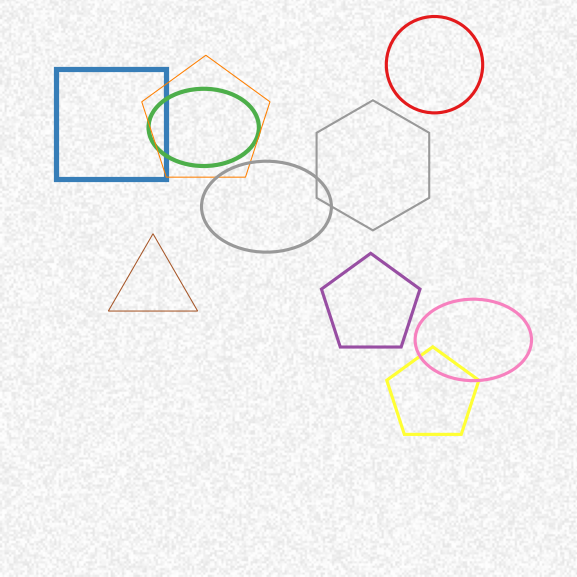[{"shape": "circle", "thickness": 1.5, "radius": 0.42, "center": [0.752, 0.887]}, {"shape": "square", "thickness": 2.5, "radius": 0.48, "center": [0.193, 0.784]}, {"shape": "oval", "thickness": 2, "radius": 0.48, "center": [0.353, 0.779]}, {"shape": "pentagon", "thickness": 1.5, "radius": 0.45, "center": [0.642, 0.471]}, {"shape": "pentagon", "thickness": 0.5, "radius": 0.58, "center": [0.356, 0.787]}, {"shape": "pentagon", "thickness": 1.5, "radius": 0.42, "center": [0.749, 0.315]}, {"shape": "triangle", "thickness": 0.5, "radius": 0.45, "center": [0.265, 0.505]}, {"shape": "oval", "thickness": 1.5, "radius": 0.5, "center": [0.82, 0.411]}, {"shape": "hexagon", "thickness": 1, "radius": 0.56, "center": [0.646, 0.713]}, {"shape": "oval", "thickness": 1.5, "radius": 0.56, "center": [0.461, 0.641]}]